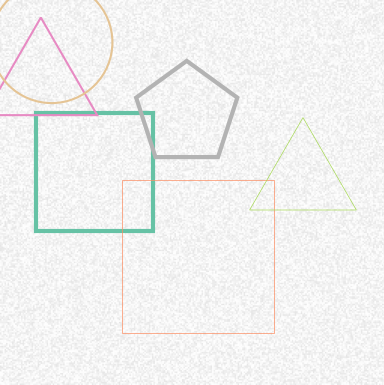[{"shape": "square", "thickness": 3, "radius": 0.76, "center": [0.246, 0.553]}, {"shape": "square", "thickness": 0.5, "radius": 0.99, "center": [0.515, 0.334]}, {"shape": "triangle", "thickness": 1.5, "radius": 0.85, "center": [0.106, 0.785]}, {"shape": "triangle", "thickness": 0.5, "radius": 0.8, "center": [0.787, 0.535]}, {"shape": "circle", "thickness": 1.5, "radius": 0.79, "center": [0.134, 0.89]}, {"shape": "pentagon", "thickness": 3, "radius": 0.69, "center": [0.485, 0.704]}]